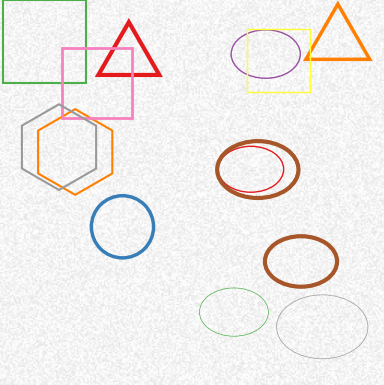[{"shape": "oval", "thickness": 1, "radius": 0.43, "center": [0.652, 0.56]}, {"shape": "triangle", "thickness": 3, "radius": 0.46, "center": [0.335, 0.851]}, {"shape": "circle", "thickness": 2.5, "radius": 0.4, "center": [0.318, 0.411]}, {"shape": "oval", "thickness": 0.5, "radius": 0.45, "center": [0.608, 0.189]}, {"shape": "square", "thickness": 1.5, "radius": 0.54, "center": [0.115, 0.891]}, {"shape": "oval", "thickness": 1, "radius": 0.45, "center": [0.69, 0.86]}, {"shape": "hexagon", "thickness": 1.5, "radius": 0.56, "center": [0.195, 0.605]}, {"shape": "triangle", "thickness": 2.5, "radius": 0.48, "center": [0.878, 0.894]}, {"shape": "square", "thickness": 1, "radius": 0.41, "center": [0.724, 0.844]}, {"shape": "oval", "thickness": 3, "radius": 0.53, "center": [0.67, 0.56]}, {"shape": "oval", "thickness": 3, "radius": 0.47, "center": [0.782, 0.321]}, {"shape": "square", "thickness": 2, "radius": 0.45, "center": [0.251, 0.785]}, {"shape": "oval", "thickness": 0.5, "radius": 0.59, "center": [0.837, 0.151]}, {"shape": "hexagon", "thickness": 1.5, "radius": 0.56, "center": [0.153, 0.618]}]